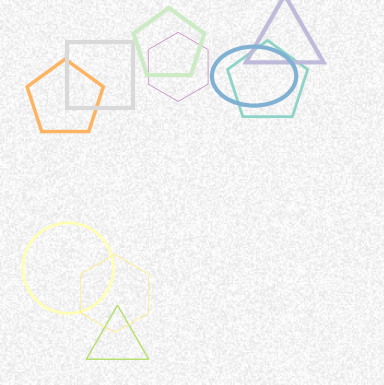[{"shape": "pentagon", "thickness": 2, "radius": 0.55, "center": [0.695, 0.786]}, {"shape": "circle", "thickness": 2, "radius": 0.59, "center": [0.177, 0.304]}, {"shape": "triangle", "thickness": 3, "radius": 0.58, "center": [0.74, 0.896]}, {"shape": "oval", "thickness": 3, "radius": 0.55, "center": [0.66, 0.802]}, {"shape": "pentagon", "thickness": 2.5, "radius": 0.52, "center": [0.169, 0.743]}, {"shape": "triangle", "thickness": 1, "radius": 0.47, "center": [0.305, 0.114]}, {"shape": "square", "thickness": 3, "radius": 0.43, "center": [0.26, 0.805]}, {"shape": "hexagon", "thickness": 0.5, "radius": 0.45, "center": [0.463, 0.826]}, {"shape": "pentagon", "thickness": 3, "radius": 0.48, "center": [0.439, 0.883]}, {"shape": "hexagon", "thickness": 0.5, "radius": 0.51, "center": [0.298, 0.238]}]